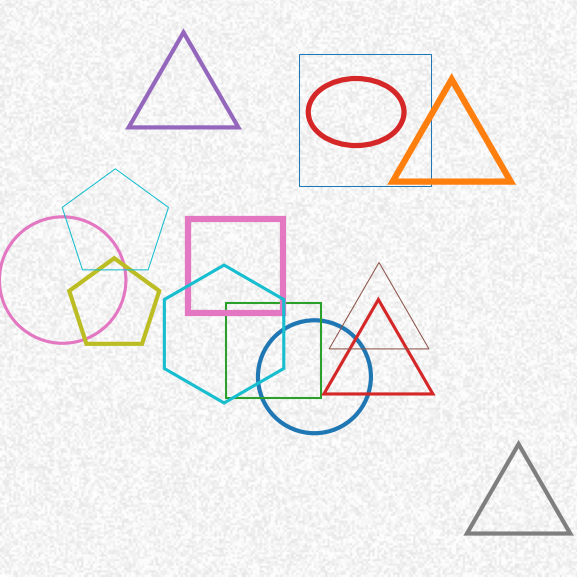[{"shape": "square", "thickness": 0.5, "radius": 0.57, "center": [0.633, 0.791]}, {"shape": "circle", "thickness": 2, "radius": 0.49, "center": [0.544, 0.347]}, {"shape": "triangle", "thickness": 3, "radius": 0.59, "center": [0.782, 0.744]}, {"shape": "square", "thickness": 1, "radius": 0.41, "center": [0.473, 0.392]}, {"shape": "triangle", "thickness": 1.5, "radius": 0.54, "center": [0.655, 0.371]}, {"shape": "oval", "thickness": 2.5, "radius": 0.41, "center": [0.617, 0.805]}, {"shape": "triangle", "thickness": 2, "radius": 0.55, "center": [0.318, 0.833]}, {"shape": "triangle", "thickness": 0.5, "radius": 0.5, "center": [0.656, 0.445]}, {"shape": "square", "thickness": 3, "radius": 0.41, "center": [0.408, 0.538]}, {"shape": "circle", "thickness": 1.5, "radius": 0.55, "center": [0.108, 0.514]}, {"shape": "triangle", "thickness": 2, "radius": 0.52, "center": [0.898, 0.127]}, {"shape": "pentagon", "thickness": 2, "radius": 0.41, "center": [0.198, 0.47]}, {"shape": "pentagon", "thickness": 0.5, "radius": 0.48, "center": [0.2, 0.61]}, {"shape": "hexagon", "thickness": 1.5, "radius": 0.6, "center": [0.388, 0.421]}]